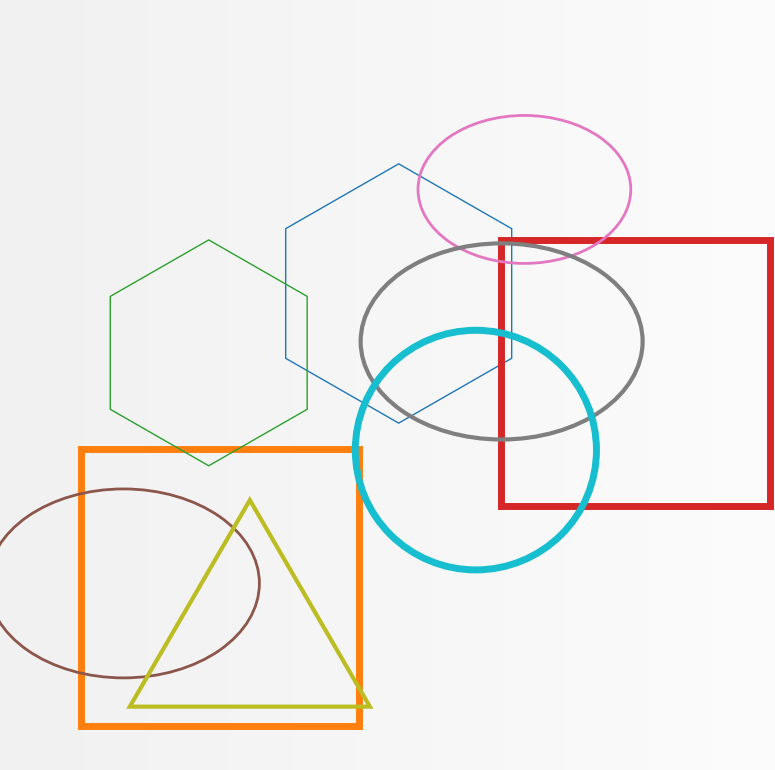[{"shape": "hexagon", "thickness": 0.5, "radius": 0.84, "center": [0.514, 0.619]}, {"shape": "square", "thickness": 2.5, "radius": 0.9, "center": [0.284, 0.237]}, {"shape": "hexagon", "thickness": 0.5, "radius": 0.73, "center": [0.269, 0.542]}, {"shape": "square", "thickness": 2.5, "radius": 0.87, "center": [0.82, 0.515]}, {"shape": "oval", "thickness": 1, "radius": 0.88, "center": [0.159, 0.242]}, {"shape": "oval", "thickness": 1, "radius": 0.69, "center": [0.677, 0.754]}, {"shape": "oval", "thickness": 1.5, "radius": 0.91, "center": [0.647, 0.557]}, {"shape": "triangle", "thickness": 1.5, "radius": 0.89, "center": [0.322, 0.172]}, {"shape": "circle", "thickness": 2.5, "radius": 0.78, "center": [0.614, 0.415]}]